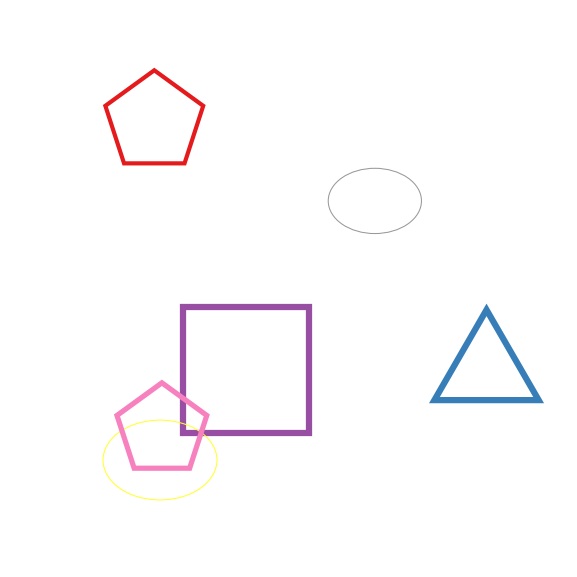[{"shape": "pentagon", "thickness": 2, "radius": 0.45, "center": [0.267, 0.788]}, {"shape": "triangle", "thickness": 3, "radius": 0.52, "center": [0.842, 0.358]}, {"shape": "square", "thickness": 3, "radius": 0.55, "center": [0.425, 0.358]}, {"shape": "oval", "thickness": 0.5, "radius": 0.49, "center": [0.277, 0.203]}, {"shape": "pentagon", "thickness": 2.5, "radius": 0.41, "center": [0.28, 0.255]}, {"shape": "oval", "thickness": 0.5, "radius": 0.4, "center": [0.649, 0.651]}]